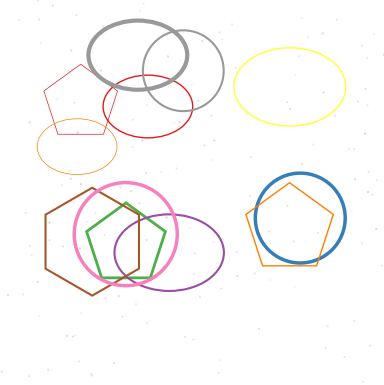[{"shape": "pentagon", "thickness": 0.5, "radius": 0.5, "center": [0.21, 0.733]}, {"shape": "oval", "thickness": 1, "radius": 0.58, "center": [0.384, 0.723]}, {"shape": "circle", "thickness": 2.5, "radius": 0.58, "center": [0.78, 0.434]}, {"shape": "pentagon", "thickness": 2, "radius": 0.54, "center": [0.327, 0.365]}, {"shape": "oval", "thickness": 1.5, "radius": 0.71, "center": [0.439, 0.344]}, {"shape": "pentagon", "thickness": 1, "radius": 0.6, "center": [0.752, 0.406]}, {"shape": "oval", "thickness": 0.5, "radius": 0.52, "center": [0.2, 0.619]}, {"shape": "oval", "thickness": 1, "radius": 0.73, "center": [0.753, 0.774]}, {"shape": "hexagon", "thickness": 1.5, "radius": 0.7, "center": [0.24, 0.372]}, {"shape": "circle", "thickness": 2.5, "radius": 0.67, "center": [0.327, 0.392]}, {"shape": "oval", "thickness": 3, "radius": 0.64, "center": [0.358, 0.857]}, {"shape": "circle", "thickness": 1.5, "radius": 0.52, "center": [0.476, 0.816]}]